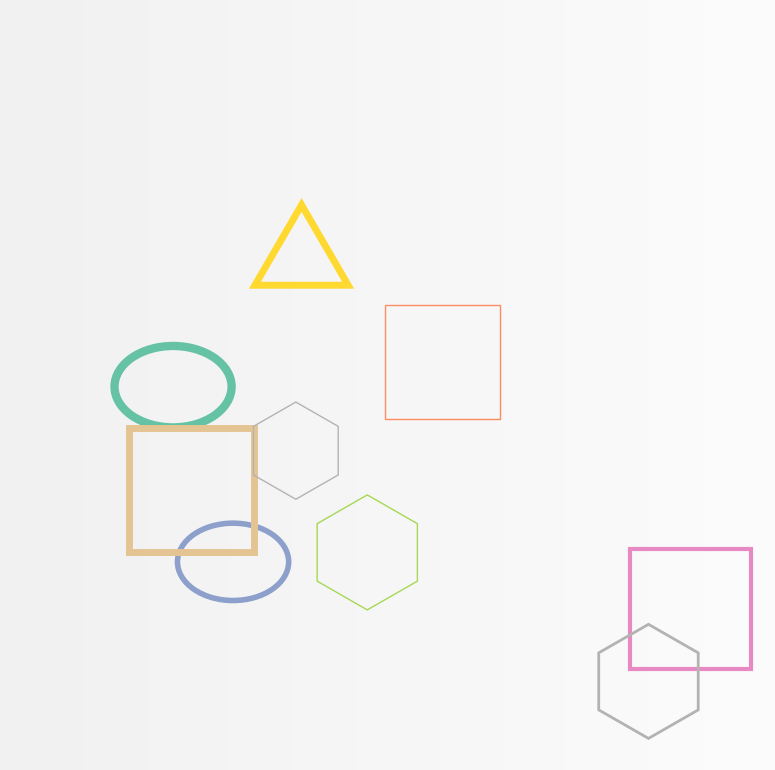[{"shape": "oval", "thickness": 3, "radius": 0.38, "center": [0.223, 0.498]}, {"shape": "square", "thickness": 0.5, "radius": 0.37, "center": [0.571, 0.53]}, {"shape": "oval", "thickness": 2, "radius": 0.36, "center": [0.301, 0.27]}, {"shape": "square", "thickness": 1.5, "radius": 0.39, "center": [0.891, 0.209]}, {"shape": "hexagon", "thickness": 0.5, "radius": 0.37, "center": [0.474, 0.283]}, {"shape": "triangle", "thickness": 2.5, "radius": 0.35, "center": [0.389, 0.664]}, {"shape": "square", "thickness": 2.5, "radius": 0.4, "center": [0.247, 0.364]}, {"shape": "hexagon", "thickness": 0.5, "radius": 0.32, "center": [0.382, 0.415]}, {"shape": "hexagon", "thickness": 1, "radius": 0.37, "center": [0.837, 0.115]}]